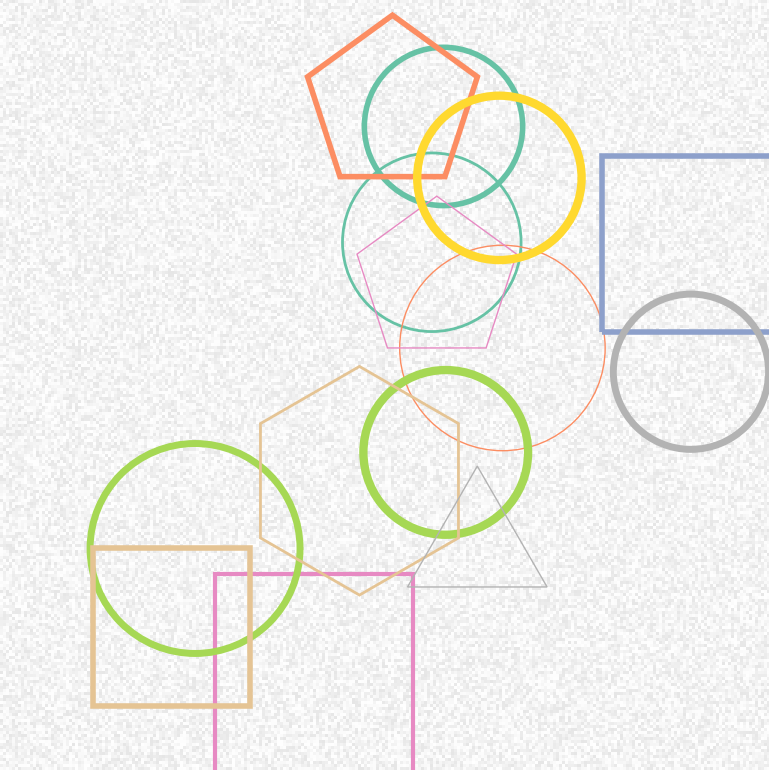[{"shape": "circle", "thickness": 1, "radius": 0.58, "center": [0.561, 0.685]}, {"shape": "circle", "thickness": 2, "radius": 0.51, "center": [0.576, 0.836]}, {"shape": "pentagon", "thickness": 2, "radius": 0.58, "center": [0.51, 0.864]}, {"shape": "circle", "thickness": 0.5, "radius": 0.67, "center": [0.652, 0.548]}, {"shape": "square", "thickness": 2, "radius": 0.57, "center": [0.897, 0.683]}, {"shape": "pentagon", "thickness": 0.5, "radius": 0.54, "center": [0.567, 0.636]}, {"shape": "square", "thickness": 1.5, "radius": 0.64, "center": [0.408, 0.125]}, {"shape": "circle", "thickness": 2.5, "radius": 0.68, "center": [0.253, 0.288]}, {"shape": "circle", "thickness": 3, "radius": 0.53, "center": [0.579, 0.412]}, {"shape": "circle", "thickness": 3, "radius": 0.53, "center": [0.649, 0.769]}, {"shape": "square", "thickness": 2, "radius": 0.51, "center": [0.223, 0.186]}, {"shape": "hexagon", "thickness": 1, "radius": 0.74, "center": [0.467, 0.376]}, {"shape": "circle", "thickness": 2.5, "radius": 0.5, "center": [0.897, 0.517]}, {"shape": "triangle", "thickness": 0.5, "radius": 0.52, "center": [0.62, 0.29]}]